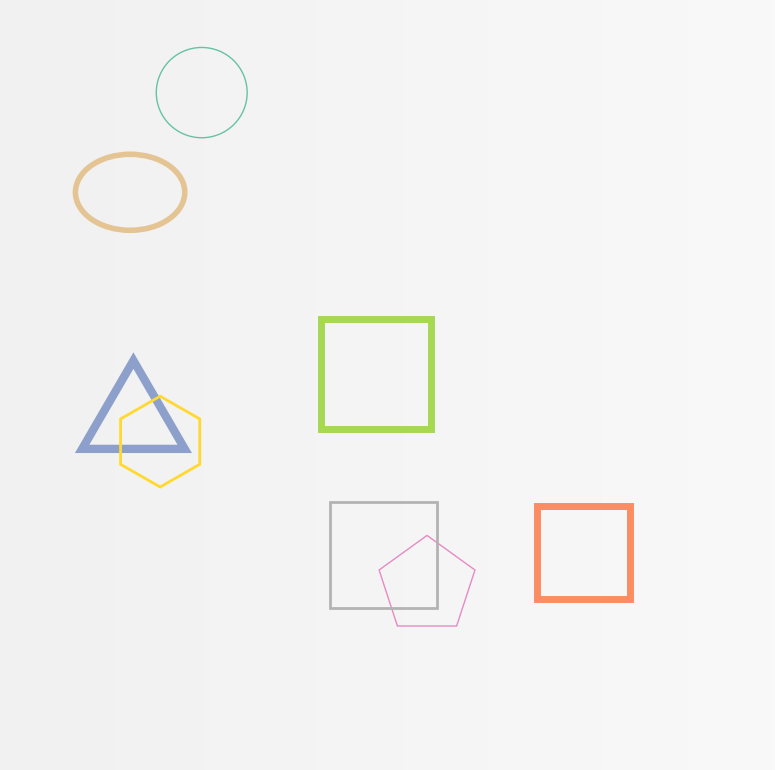[{"shape": "circle", "thickness": 0.5, "radius": 0.29, "center": [0.26, 0.88]}, {"shape": "square", "thickness": 2.5, "radius": 0.3, "center": [0.753, 0.283]}, {"shape": "triangle", "thickness": 3, "radius": 0.38, "center": [0.172, 0.455]}, {"shape": "pentagon", "thickness": 0.5, "radius": 0.33, "center": [0.551, 0.24]}, {"shape": "square", "thickness": 2.5, "radius": 0.36, "center": [0.486, 0.514]}, {"shape": "hexagon", "thickness": 1, "radius": 0.29, "center": [0.207, 0.426]}, {"shape": "oval", "thickness": 2, "radius": 0.35, "center": [0.168, 0.75]}, {"shape": "square", "thickness": 1, "radius": 0.35, "center": [0.495, 0.279]}]